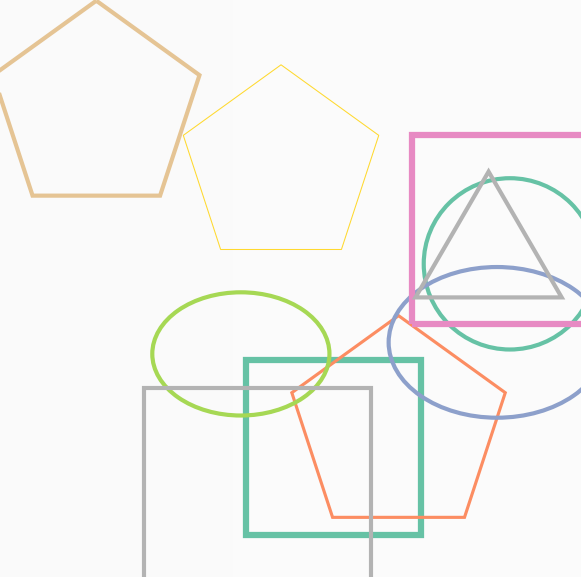[{"shape": "circle", "thickness": 2, "radius": 0.74, "center": [0.877, 0.542]}, {"shape": "square", "thickness": 3, "radius": 0.76, "center": [0.574, 0.225]}, {"shape": "pentagon", "thickness": 1.5, "radius": 0.97, "center": [0.686, 0.259]}, {"shape": "oval", "thickness": 2, "radius": 0.93, "center": [0.855, 0.406]}, {"shape": "square", "thickness": 3, "radius": 0.82, "center": [0.873, 0.601]}, {"shape": "oval", "thickness": 2, "radius": 0.76, "center": [0.414, 0.386]}, {"shape": "pentagon", "thickness": 0.5, "radius": 0.88, "center": [0.483, 0.71]}, {"shape": "pentagon", "thickness": 2, "radius": 0.93, "center": [0.166, 0.811]}, {"shape": "triangle", "thickness": 2, "radius": 0.73, "center": [0.841, 0.557]}, {"shape": "square", "thickness": 2, "radius": 0.98, "center": [0.443, 0.133]}]